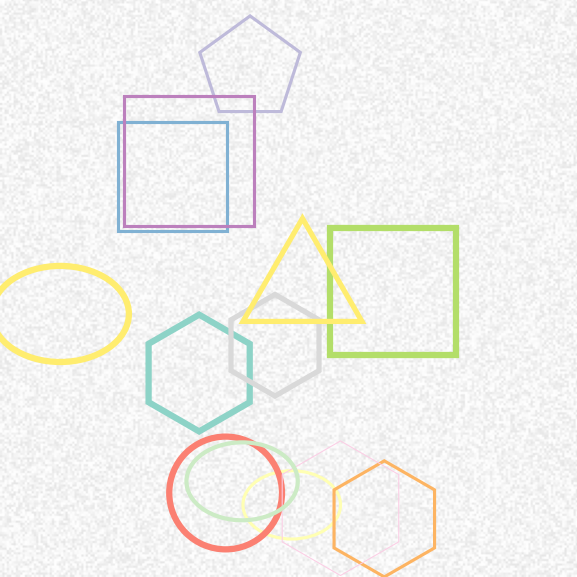[{"shape": "hexagon", "thickness": 3, "radius": 0.51, "center": [0.345, 0.353]}, {"shape": "oval", "thickness": 1.5, "radius": 0.42, "center": [0.505, 0.125]}, {"shape": "pentagon", "thickness": 1.5, "radius": 0.46, "center": [0.433, 0.88]}, {"shape": "circle", "thickness": 3, "radius": 0.49, "center": [0.391, 0.145]}, {"shape": "square", "thickness": 1.5, "radius": 0.47, "center": [0.299, 0.693]}, {"shape": "hexagon", "thickness": 1.5, "radius": 0.5, "center": [0.665, 0.101]}, {"shape": "square", "thickness": 3, "radius": 0.55, "center": [0.681, 0.494]}, {"shape": "hexagon", "thickness": 0.5, "radius": 0.58, "center": [0.59, 0.119]}, {"shape": "hexagon", "thickness": 2.5, "radius": 0.44, "center": [0.476, 0.401]}, {"shape": "square", "thickness": 1.5, "radius": 0.56, "center": [0.327, 0.72]}, {"shape": "oval", "thickness": 2, "radius": 0.48, "center": [0.419, 0.166]}, {"shape": "triangle", "thickness": 2.5, "radius": 0.59, "center": [0.524, 0.502]}, {"shape": "oval", "thickness": 3, "radius": 0.59, "center": [0.104, 0.455]}]